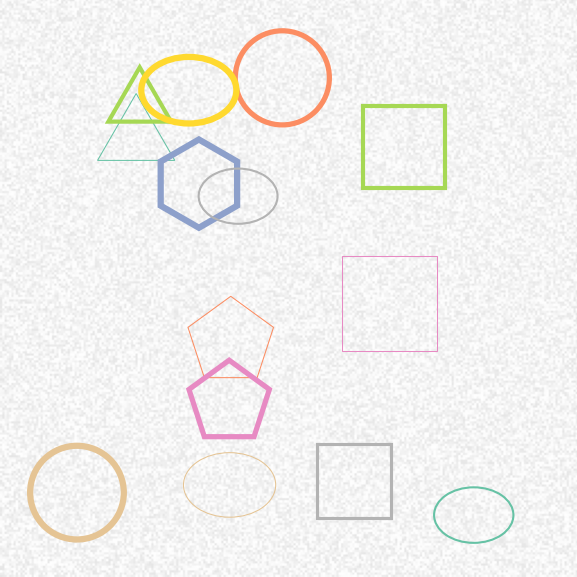[{"shape": "oval", "thickness": 1, "radius": 0.34, "center": [0.82, 0.107]}, {"shape": "triangle", "thickness": 0.5, "radius": 0.39, "center": [0.236, 0.76]}, {"shape": "pentagon", "thickness": 0.5, "radius": 0.39, "center": [0.4, 0.408]}, {"shape": "circle", "thickness": 2.5, "radius": 0.41, "center": [0.489, 0.864]}, {"shape": "hexagon", "thickness": 3, "radius": 0.38, "center": [0.344, 0.681]}, {"shape": "pentagon", "thickness": 2.5, "radius": 0.37, "center": [0.397, 0.302]}, {"shape": "square", "thickness": 0.5, "radius": 0.41, "center": [0.675, 0.473]}, {"shape": "triangle", "thickness": 2, "radius": 0.31, "center": [0.242, 0.82]}, {"shape": "square", "thickness": 2, "radius": 0.35, "center": [0.699, 0.744]}, {"shape": "oval", "thickness": 3, "radius": 0.41, "center": [0.327, 0.843]}, {"shape": "oval", "thickness": 0.5, "radius": 0.4, "center": [0.398, 0.159]}, {"shape": "circle", "thickness": 3, "radius": 0.41, "center": [0.133, 0.146]}, {"shape": "square", "thickness": 1.5, "radius": 0.32, "center": [0.613, 0.166]}, {"shape": "oval", "thickness": 1, "radius": 0.34, "center": [0.412, 0.659]}]